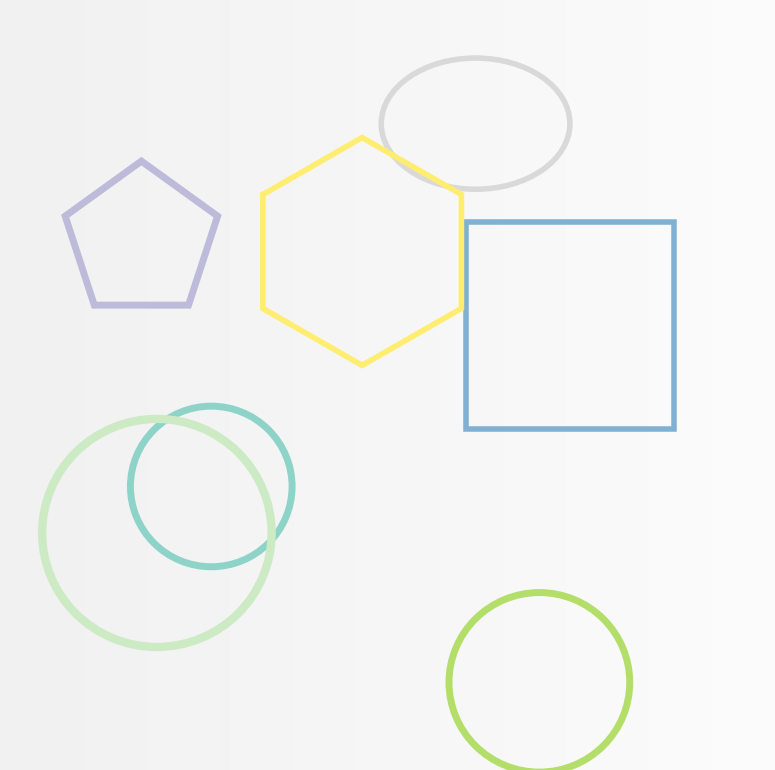[{"shape": "circle", "thickness": 2.5, "radius": 0.52, "center": [0.273, 0.368]}, {"shape": "pentagon", "thickness": 2.5, "radius": 0.52, "center": [0.182, 0.687]}, {"shape": "square", "thickness": 2, "radius": 0.67, "center": [0.736, 0.577]}, {"shape": "circle", "thickness": 2.5, "radius": 0.58, "center": [0.696, 0.114]}, {"shape": "oval", "thickness": 2, "radius": 0.61, "center": [0.614, 0.839]}, {"shape": "circle", "thickness": 3, "radius": 0.74, "center": [0.202, 0.308]}, {"shape": "hexagon", "thickness": 2, "radius": 0.74, "center": [0.467, 0.673]}]